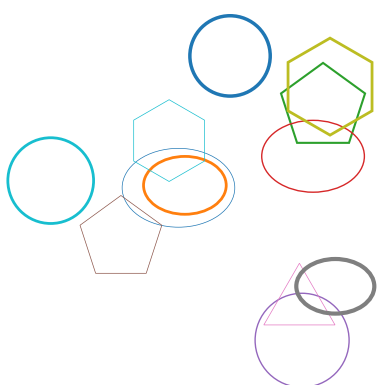[{"shape": "circle", "thickness": 2.5, "radius": 0.52, "center": [0.598, 0.855]}, {"shape": "oval", "thickness": 0.5, "radius": 0.73, "center": [0.464, 0.512]}, {"shape": "oval", "thickness": 2, "radius": 0.54, "center": [0.48, 0.519]}, {"shape": "pentagon", "thickness": 1.5, "radius": 0.57, "center": [0.839, 0.722]}, {"shape": "oval", "thickness": 1, "radius": 0.67, "center": [0.813, 0.594]}, {"shape": "circle", "thickness": 1, "radius": 0.61, "center": [0.785, 0.116]}, {"shape": "pentagon", "thickness": 0.5, "radius": 0.56, "center": [0.314, 0.38]}, {"shape": "triangle", "thickness": 0.5, "radius": 0.53, "center": [0.778, 0.209]}, {"shape": "oval", "thickness": 3, "radius": 0.51, "center": [0.871, 0.256]}, {"shape": "hexagon", "thickness": 2, "radius": 0.63, "center": [0.857, 0.775]}, {"shape": "hexagon", "thickness": 0.5, "radius": 0.53, "center": [0.439, 0.635]}, {"shape": "circle", "thickness": 2, "radius": 0.56, "center": [0.132, 0.531]}]